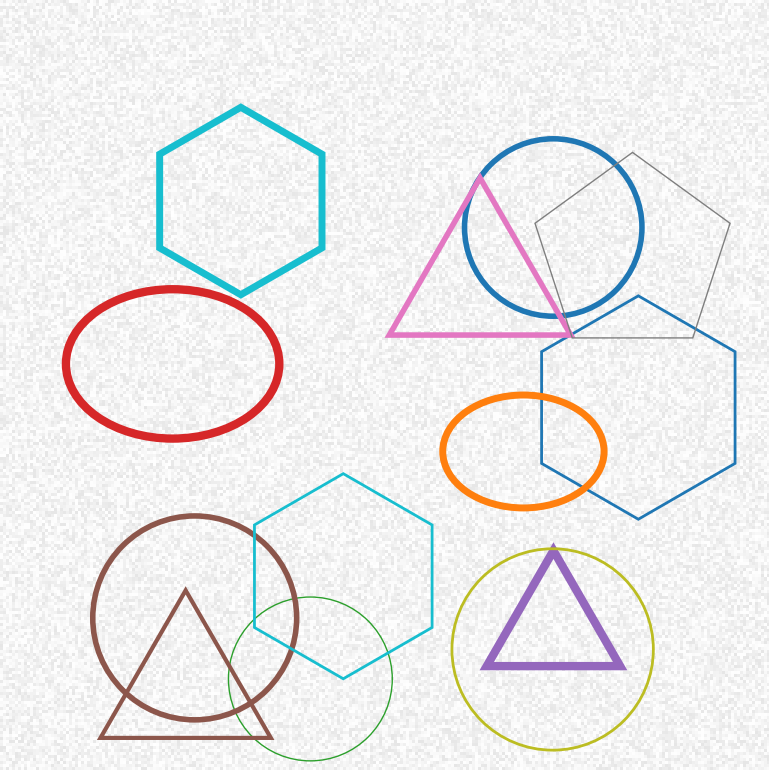[{"shape": "hexagon", "thickness": 1, "radius": 0.73, "center": [0.829, 0.471]}, {"shape": "circle", "thickness": 2, "radius": 0.58, "center": [0.718, 0.705]}, {"shape": "oval", "thickness": 2.5, "radius": 0.52, "center": [0.68, 0.414]}, {"shape": "circle", "thickness": 0.5, "radius": 0.53, "center": [0.403, 0.118]}, {"shape": "oval", "thickness": 3, "radius": 0.69, "center": [0.224, 0.527]}, {"shape": "triangle", "thickness": 3, "radius": 0.5, "center": [0.719, 0.185]}, {"shape": "triangle", "thickness": 1.5, "radius": 0.64, "center": [0.241, 0.106]}, {"shape": "circle", "thickness": 2, "radius": 0.66, "center": [0.253, 0.198]}, {"shape": "triangle", "thickness": 2, "radius": 0.68, "center": [0.623, 0.633]}, {"shape": "pentagon", "thickness": 0.5, "radius": 0.67, "center": [0.821, 0.669]}, {"shape": "circle", "thickness": 1, "radius": 0.65, "center": [0.718, 0.157]}, {"shape": "hexagon", "thickness": 2.5, "radius": 0.61, "center": [0.313, 0.739]}, {"shape": "hexagon", "thickness": 1, "radius": 0.67, "center": [0.446, 0.252]}]